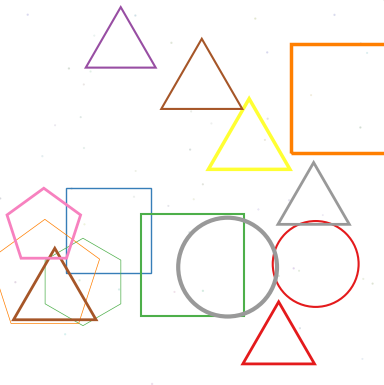[{"shape": "circle", "thickness": 1.5, "radius": 0.56, "center": [0.82, 0.314]}, {"shape": "triangle", "thickness": 2, "radius": 0.54, "center": [0.724, 0.109]}, {"shape": "square", "thickness": 1, "radius": 0.55, "center": [0.282, 0.4]}, {"shape": "hexagon", "thickness": 0.5, "radius": 0.57, "center": [0.216, 0.268]}, {"shape": "square", "thickness": 1.5, "radius": 0.66, "center": [0.5, 0.312]}, {"shape": "triangle", "thickness": 1.5, "radius": 0.52, "center": [0.314, 0.877]}, {"shape": "square", "thickness": 2.5, "radius": 0.7, "center": [0.896, 0.744]}, {"shape": "pentagon", "thickness": 0.5, "radius": 0.75, "center": [0.117, 0.281]}, {"shape": "triangle", "thickness": 2.5, "radius": 0.61, "center": [0.647, 0.621]}, {"shape": "triangle", "thickness": 1.5, "radius": 0.61, "center": [0.524, 0.778]}, {"shape": "triangle", "thickness": 2, "radius": 0.62, "center": [0.142, 0.231]}, {"shape": "pentagon", "thickness": 2, "radius": 0.5, "center": [0.114, 0.411]}, {"shape": "circle", "thickness": 3, "radius": 0.64, "center": [0.591, 0.306]}, {"shape": "triangle", "thickness": 2, "radius": 0.53, "center": [0.815, 0.471]}]